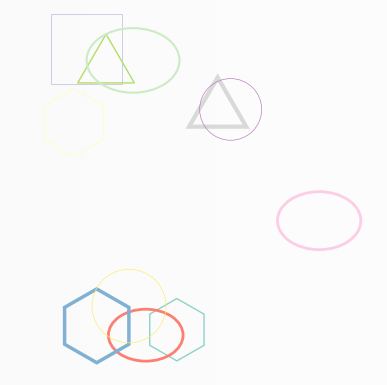[{"shape": "hexagon", "thickness": 1, "radius": 0.4, "center": [0.456, 0.144]}, {"shape": "hexagon", "thickness": 0.5, "radius": 0.44, "center": [0.191, 0.682]}, {"shape": "square", "thickness": 0.5, "radius": 0.46, "center": [0.224, 0.873]}, {"shape": "oval", "thickness": 2, "radius": 0.48, "center": [0.376, 0.129]}, {"shape": "hexagon", "thickness": 2.5, "radius": 0.48, "center": [0.25, 0.154]}, {"shape": "triangle", "thickness": 1, "radius": 0.42, "center": [0.274, 0.827]}, {"shape": "oval", "thickness": 2, "radius": 0.54, "center": [0.824, 0.427]}, {"shape": "triangle", "thickness": 3, "radius": 0.43, "center": [0.562, 0.714]}, {"shape": "circle", "thickness": 0.5, "radius": 0.4, "center": [0.595, 0.716]}, {"shape": "oval", "thickness": 1.5, "radius": 0.6, "center": [0.343, 0.843]}, {"shape": "circle", "thickness": 0.5, "radius": 0.48, "center": [0.333, 0.205]}]